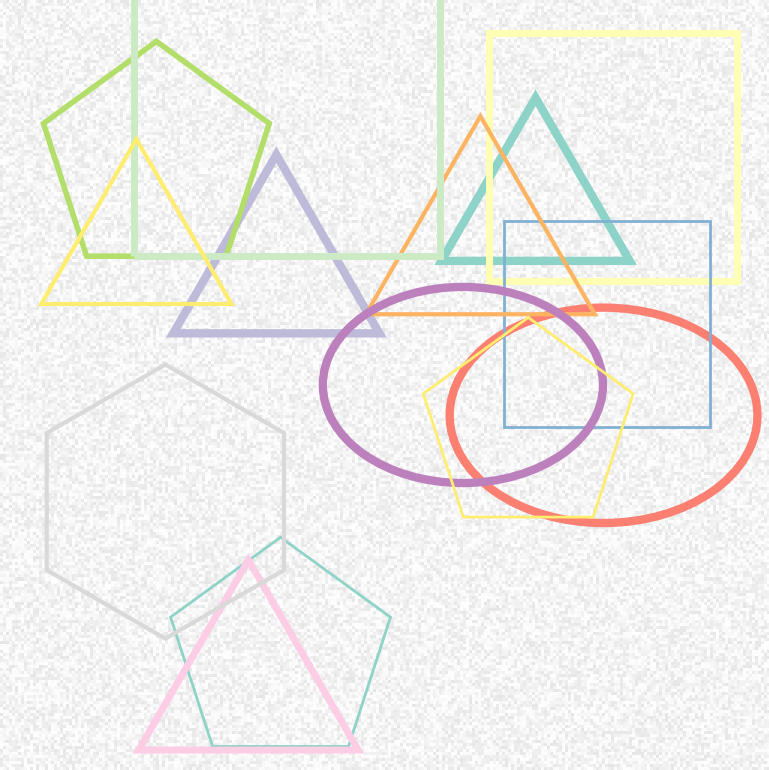[{"shape": "triangle", "thickness": 3, "radius": 0.71, "center": [0.696, 0.732]}, {"shape": "pentagon", "thickness": 1, "radius": 0.75, "center": [0.364, 0.152]}, {"shape": "square", "thickness": 2.5, "radius": 0.8, "center": [0.796, 0.796]}, {"shape": "triangle", "thickness": 3, "radius": 0.77, "center": [0.359, 0.644]}, {"shape": "oval", "thickness": 3, "radius": 1.0, "center": [0.784, 0.461]}, {"shape": "square", "thickness": 1, "radius": 0.67, "center": [0.788, 0.579]}, {"shape": "triangle", "thickness": 1.5, "radius": 0.86, "center": [0.624, 0.678]}, {"shape": "pentagon", "thickness": 2, "radius": 0.77, "center": [0.203, 0.792]}, {"shape": "triangle", "thickness": 2.5, "radius": 0.82, "center": [0.323, 0.108]}, {"shape": "hexagon", "thickness": 1.5, "radius": 0.89, "center": [0.215, 0.349]}, {"shape": "oval", "thickness": 3, "radius": 0.91, "center": [0.601, 0.5]}, {"shape": "square", "thickness": 2.5, "radius": 1.0, "center": [0.373, 0.867]}, {"shape": "pentagon", "thickness": 1, "radius": 0.72, "center": [0.686, 0.444]}, {"shape": "triangle", "thickness": 1.5, "radius": 0.71, "center": [0.177, 0.677]}]